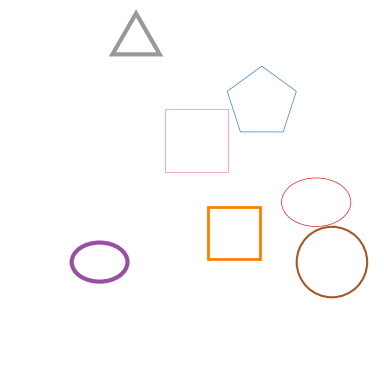[{"shape": "oval", "thickness": 0.5, "radius": 0.45, "center": [0.821, 0.475]}, {"shape": "pentagon", "thickness": 0.5, "radius": 0.47, "center": [0.68, 0.734]}, {"shape": "oval", "thickness": 3, "radius": 0.36, "center": [0.259, 0.319]}, {"shape": "square", "thickness": 2, "radius": 0.34, "center": [0.608, 0.396]}, {"shape": "circle", "thickness": 1.5, "radius": 0.46, "center": [0.862, 0.319]}, {"shape": "square", "thickness": 0.5, "radius": 0.41, "center": [0.511, 0.635]}, {"shape": "triangle", "thickness": 3, "radius": 0.35, "center": [0.353, 0.894]}]